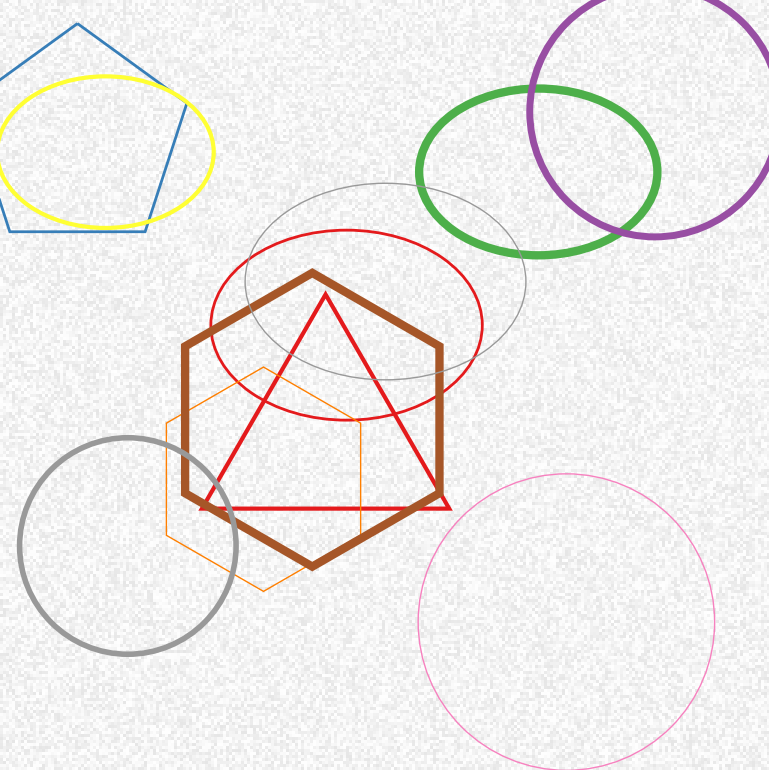[{"shape": "oval", "thickness": 1, "radius": 0.88, "center": [0.45, 0.578]}, {"shape": "triangle", "thickness": 1.5, "radius": 0.93, "center": [0.423, 0.432]}, {"shape": "pentagon", "thickness": 1, "radius": 0.75, "center": [0.101, 0.82]}, {"shape": "oval", "thickness": 3, "radius": 0.77, "center": [0.699, 0.777]}, {"shape": "circle", "thickness": 2.5, "radius": 0.81, "center": [0.851, 0.855]}, {"shape": "hexagon", "thickness": 0.5, "radius": 0.73, "center": [0.342, 0.378]}, {"shape": "oval", "thickness": 1.5, "radius": 0.7, "center": [0.137, 0.802]}, {"shape": "hexagon", "thickness": 3, "radius": 0.95, "center": [0.406, 0.455]}, {"shape": "circle", "thickness": 0.5, "radius": 0.96, "center": [0.736, 0.192]}, {"shape": "circle", "thickness": 2, "radius": 0.7, "center": [0.166, 0.291]}, {"shape": "oval", "thickness": 0.5, "radius": 0.91, "center": [0.501, 0.634]}]